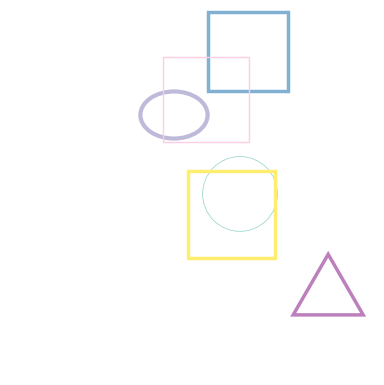[{"shape": "circle", "thickness": 0.5, "radius": 0.49, "center": [0.623, 0.496]}, {"shape": "oval", "thickness": 3, "radius": 0.44, "center": [0.452, 0.701]}, {"shape": "square", "thickness": 2.5, "radius": 0.51, "center": [0.644, 0.866]}, {"shape": "square", "thickness": 1, "radius": 0.55, "center": [0.535, 0.741]}, {"shape": "triangle", "thickness": 2.5, "radius": 0.52, "center": [0.852, 0.235]}, {"shape": "square", "thickness": 2.5, "radius": 0.56, "center": [0.6, 0.442]}]